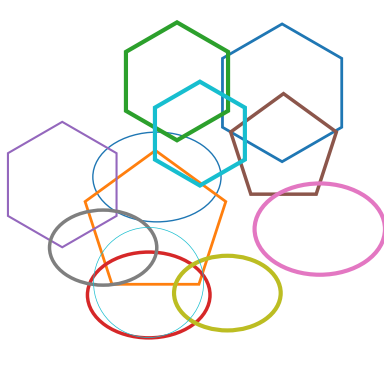[{"shape": "oval", "thickness": 1, "radius": 0.83, "center": [0.408, 0.54]}, {"shape": "hexagon", "thickness": 2, "radius": 0.89, "center": [0.733, 0.759]}, {"shape": "pentagon", "thickness": 2, "radius": 0.96, "center": [0.404, 0.417]}, {"shape": "hexagon", "thickness": 3, "radius": 0.77, "center": [0.46, 0.789]}, {"shape": "oval", "thickness": 2.5, "radius": 0.8, "center": [0.386, 0.234]}, {"shape": "hexagon", "thickness": 1.5, "radius": 0.81, "center": [0.162, 0.521]}, {"shape": "pentagon", "thickness": 2.5, "radius": 0.72, "center": [0.736, 0.612]}, {"shape": "oval", "thickness": 3, "radius": 0.85, "center": [0.831, 0.405]}, {"shape": "oval", "thickness": 2.5, "radius": 0.7, "center": [0.268, 0.357]}, {"shape": "oval", "thickness": 3, "radius": 0.69, "center": [0.591, 0.239]}, {"shape": "circle", "thickness": 0.5, "radius": 0.71, "center": [0.386, 0.266]}, {"shape": "hexagon", "thickness": 3, "radius": 0.67, "center": [0.519, 0.653]}]